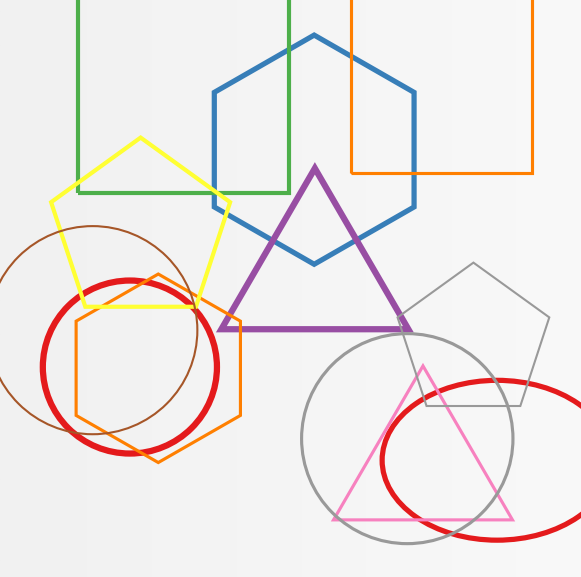[{"shape": "circle", "thickness": 3, "radius": 0.75, "center": [0.223, 0.364]}, {"shape": "oval", "thickness": 2.5, "radius": 0.99, "center": [0.855, 0.202]}, {"shape": "hexagon", "thickness": 2.5, "radius": 0.99, "center": [0.541, 0.74]}, {"shape": "square", "thickness": 2, "radius": 0.91, "center": [0.316, 0.846]}, {"shape": "triangle", "thickness": 3, "radius": 0.93, "center": [0.542, 0.522]}, {"shape": "hexagon", "thickness": 1.5, "radius": 0.82, "center": [0.272, 0.361]}, {"shape": "square", "thickness": 1.5, "radius": 0.78, "center": [0.759, 0.855]}, {"shape": "pentagon", "thickness": 2, "radius": 0.81, "center": [0.242, 0.599]}, {"shape": "circle", "thickness": 1, "radius": 0.9, "center": [0.159, 0.427]}, {"shape": "triangle", "thickness": 1.5, "radius": 0.89, "center": [0.728, 0.188]}, {"shape": "circle", "thickness": 1.5, "radius": 0.91, "center": [0.701, 0.24]}, {"shape": "pentagon", "thickness": 1, "radius": 0.69, "center": [0.814, 0.407]}]